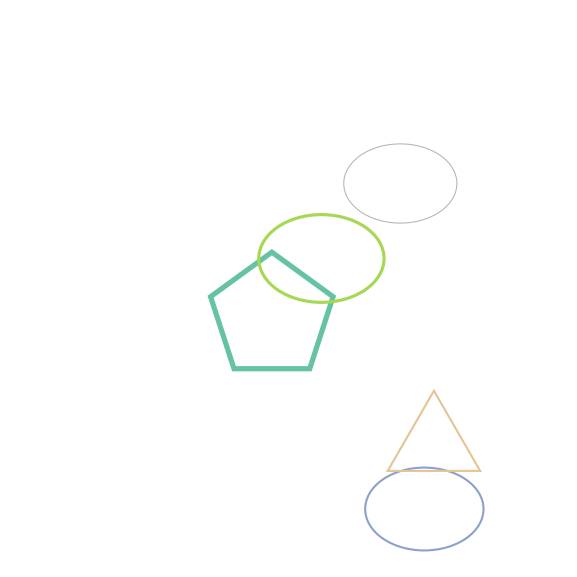[{"shape": "pentagon", "thickness": 2.5, "radius": 0.56, "center": [0.471, 0.451]}, {"shape": "oval", "thickness": 1, "radius": 0.51, "center": [0.735, 0.118]}, {"shape": "oval", "thickness": 1.5, "radius": 0.54, "center": [0.557, 0.552]}, {"shape": "triangle", "thickness": 1, "radius": 0.46, "center": [0.751, 0.23]}, {"shape": "oval", "thickness": 0.5, "radius": 0.49, "center": [0.693, 0.681]}]